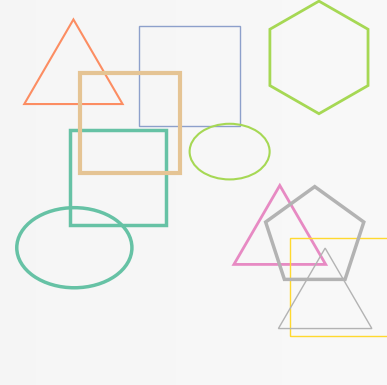[{"shape": "square", "thickness": 2.5, "radius": 0.62, "center": [0.305, 0.538]}, {"shape": "oval", "thickness": 2.5, "radius": 0.74, "center": [0.192, 0.357]}, {"shape": "triangle", "thickness": 1.5, "radius": 0.73, "center": [0.189, 0.803]}, {"shape": "square", "thickness": 1, "radius": 0.65, "center": [0.489, 0.802]}, {"shape": "triangle", "thickness": 2, "radius": 0.68, "center": [0.722, 0.382]}, {"shape": "hexagon", "thickness": 2, "radius": 0.73, "center": [0.823, 0.851]}, {"shape": "oval", "thickness": 1.5, "radius": 0.52, "center": [0.593, 0.606]}, {"shape": "square", "thickness": 1, "radius": 0.63, "center": [0.875, 0.255]}, {"shape": "square", "thickness": 3, "radius": 0.65, "center": [0.336, 0.681]}, {"shape": "triangle", "thickness": 1, "radius": 0.7, "center": [0.839, 0.216]}, {"shape": "pentagon", "thickness": 2.5, "radius": 0.67, "center": [0.812, 0.382]}]